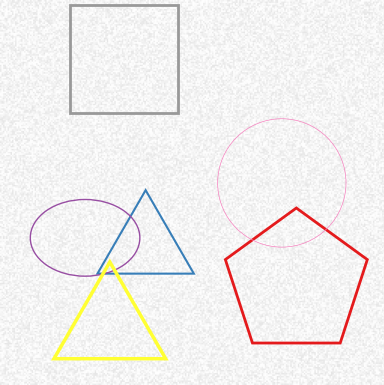[{"shape": "pentagon", "thickness": 2, "radius": 0.97, "center": [0.77, 0.266]}, {"shape": "triangle", "thickness": 1.5, "radius": 0.72, "center": [0.378, 0.362]}, {"shape": "oval", "thickness": 1, "radius": 0.71, "center": [0.221, 0.382]}, {"shape": "triangle", "thickness": 2.5, "radius": 0.84, "center": [0.285, 0.152]}, {"shape": "circle", "thickness": 0.5, "radius": 0.83, "center": [0.732, 0.525]}, {"shape": "square", "thickness": 2, "radius": 0.7, "center": [0.321, 0.846]}]